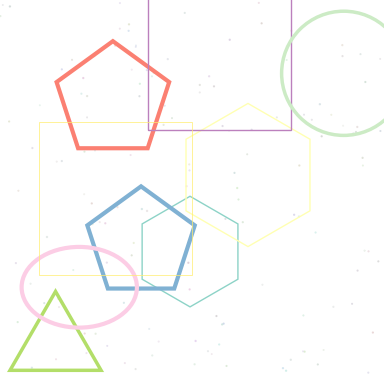[{"shape": "hexagon", "thickness": 1, "radius": 0.72, "center": [0.494, 0.347]}, {"shape": "hexagon", "thickness": 1, "radius": 0.93, "center": [0.644, 0.545]}, {"shape": "pentagon", "thickness": 3, "radius": 0.77, "center": [0.293, 0.739]}, {"shape": "pentagon", "thickness": 3, "radius": 0.73, "center": [0.366, 0.369]}, {"shape": "triangle", "thickness": 2.5, "radius": 0.68, "center": [0.144, 0.106]}, {"shape": "oval", "thickness": 3, "radius": 0.75, "center": [0.206, 0.254]}, {"shape": "square", "thickness": 1, "radius": 0.93, "center": [0.571, 0.848]}, {"shape": "circle", "thickness": 2.5, "radius": 0.81, "center": [0.893, 0.81]}, {"shape": "square", "thickness": 0.5, "radius": 1.0, "center": [0.301, 0.484]}]